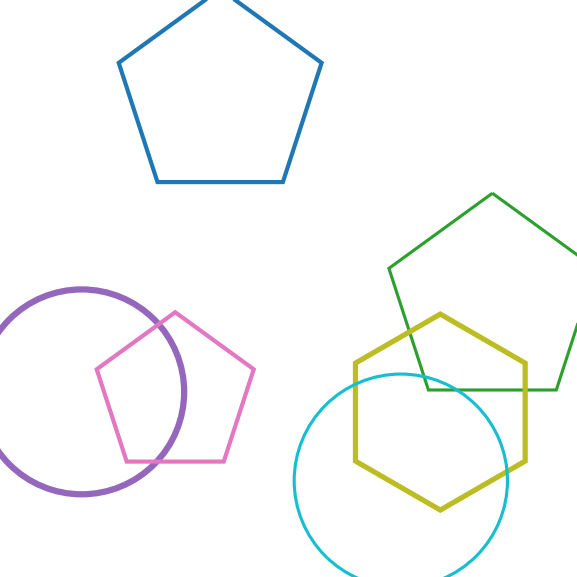[{"shape": "pentagon", "thickness": 2, "radius": 0.92, "center": [0.381, 0.833]}, {"shape": "pentagon", "thickness": 1.5, "radius": 0.94, "center": [0.853, 0.476]}, {"shape": "circle", "thickness": 3, "radius": 0.89, "center": [0.142, 0.321]}, {"shape": "pentagon", "thickness": 2, "radius": 0.71, "center": [0.303, 0.315]}, {"shape": "hexagon", "thickness": 2.5, "radius": 0.85, "center": [0.762, 0.286]}, {"shape": "circle", "thickness": 1.5, "radius": 0.92, "center": [0.694, 0.167]}]